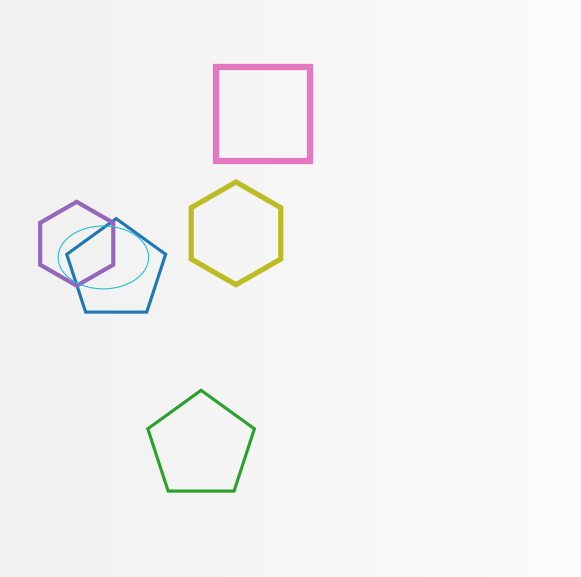[{"shape": "pentagon", "thickness": 1.5, "radius": 0.45, "center": [0.2, 0.531]}, {"shape": "pentagon", "thickness": 1.5, "radius": 0.48, "center": [0.346, 0.227]}, {"shape": "hexagon", "thickness": 2, "radius": 0.36, "center": [0.132, 0.577]}, {"shape": "square", "thickness": 3, "radius": 0.41, "center": [0.453, 0.802]}, {"shape": "hexagon", "thickness": 2.5, "radius": 0.44, "center": [0.406, 0.595]}, {"shape": "oval", "thickness": 0.5, "radius": 0.39, "center": [0.178, 0.553]}]